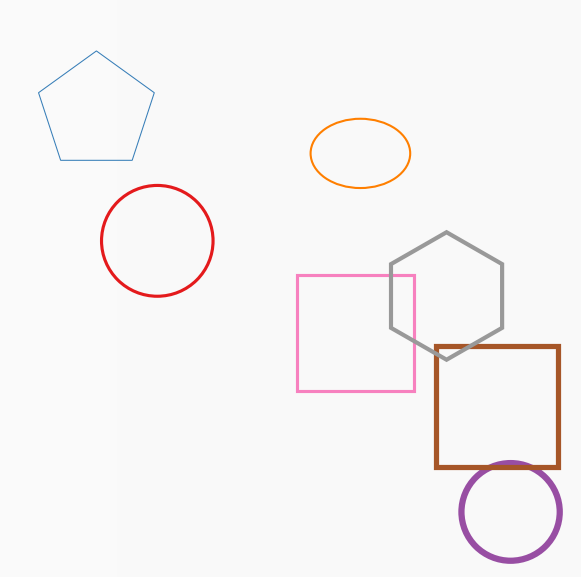[{"shape": "circle", "thickness": 1.5, "radius": 0.48, "center": [0.271, 0.582]}, {"shape": "pentagon", "thickness": 0.5, "radius": 0.52, "center": [0.166, 0.806]}, {"shape": "circle", "thickness": 3, "radius": 0.42, "center": [0.878, 0.113]}, {"shape": "oval", "thickness": 1, "radius": 0.43, "center": [0.62, 0.734]}, {"shape": "square", "thickness": 2.5, "radius": 0.53, "center": [0.856, 0.296]}, {"shape": "square", "thickness": 1.5, "radius": 0.5, "center": [0.612, 0.422]}, {"shape": "hexagon", "thickness": 2, "radius": 0.55, "center": [0.768, 0.487]}]